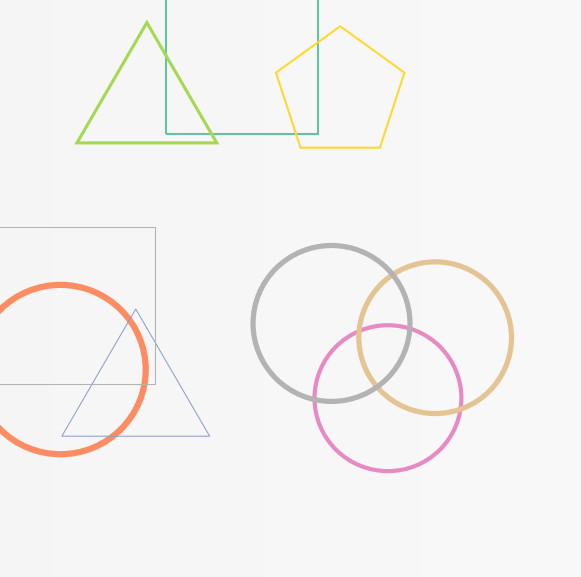[{"shape": "square", "thickness": 1, "radius": 0.65, "center": [0.417, 0.899]}, {"shape": "circle", "thickness": 3, "radius": 0.73, "center": [0.104, 0.359]}, {"shape": "triangle", "thickness": 0.5, "radius": 0.73, "center": [0.234, 0.317]}, {"shape": "circle", "thickness": 2, "radius": 0.63, "center": [0.667, 0.31]}, {"shape": "triangle", "thickness": 1.5, "radius": 0.69, "center": [0.253, 0.821]}, {"shape": "pentagon", "thickness": 1, "radius": 0.58, "center": [0.585, 0.837]}, {"shape": "circle", "thickness": 2.5, "radius": 0.66, "center": [0.749, 0.414]}, {"shape": "square", "thickness": 0.5, "radius": 0.68, "center": [0.132, 0.47]}, {"shape": "circle", "thickness": 2.5, "radius": 0.68, "center": [0.57, 0.439]}]